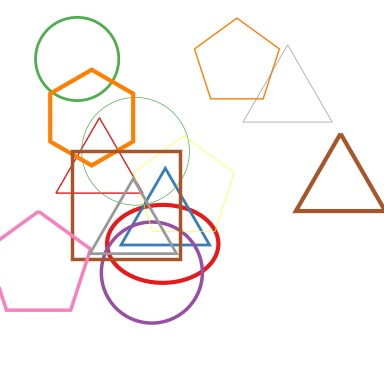[{"shape": "oval", "thickness": 3, "radius": 0.72, "center": [0.423, 0.367]}, {"shape": "triangle", "thickness": 1, "radius": 0.65, "center": [0.258, 0.564]}, {"shape": "triangle", "thickness": 2, "radius": 0.66, "center": [0.429, 0.43]}, {"shape": "circle", "thickness": 2, "radius": 0.54, "center": [0.2, 0.847]}, {"shape": "circle", "thickness": 0.5, "radius": 0.7, "center": [0.352, 0.607]}, {"shape": "circle", "thickness": 2.5, "radius": 0.66, "center": [0.394, 0.292]}, {"shape": "hexagon", "thickness": 3, "radius": 0.62, "center": [0.238, 0.695]}, {"shape": "pentagon", "thickness": 1, "radius": 0.58, "center": [0.615, 0.837]}, {"shape": "pentagon", "thickness": 0.5, "radius": 0.69, "center": [0.477, 0.509]}, {"shape": "triangle", "thickness": 3, "radius": 0.67, "center": [0.885, 0.519]}, {"shape": "square", "thickness": 2.5, "radius": 0.7, "center": [0.328, 0.467]}, {"shape": "pentagon", "thickness": 2.5, "radius": 0.71, "center": [0.1, 0.309]}, {"shape": "triangle", "thickness": 2, "radius": 0.65, "center": [0.346, 0.406]}, {"shape": "triangle", "thickness": 0.5, "radius": 0.67, "center": [0.747, 0.75]}]